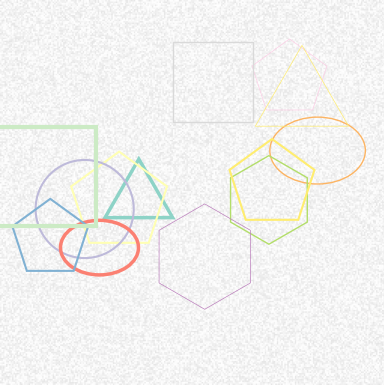[{"shape": "triangle", "thickness": 2.5, "radius": 0.51, "center": [0.361, 0.485]}, {"shape": "pentagon", "thickness": 1.5, "radius": 0.65, "center": [0.309, 0.475]}, {"shape": "circle", "thickness": 1.5, "radius": 0.64, "center": [0.22, 0.457]}, {"shape": "oval", "thickness": 2.5, "radius": 0.51, "center": [0.258, 0.357]}, {"shape": "pentagon", "thickness": 1.5, "radius": 0.52, "center": [0.131, 0.38]}, {"shape": "oval", "thickness": 1, "radius": 0.62, "center": [0.825, 0.609]}, {"shape": "hexagon", "thickness": 1, "radius": 0.58, "center": [0.698, 0.481]}, {"shape": "pentagon", "thickness": 0.5, "radius": 0.51, "center": [0.752, 0.797]}, {"shape": "square", "thickness": 1, "radius": 0.52, "center": [0.552, 0.787]}, {"shape": "hexagon", "thickness": 0.5, "radius": 0.68, "center": [0.532, 0.334]}, {"shape": "square", "thickness": 3, "radius": 0.65, "center": [0.12, 0.541]}, {"shape": "pentagon", "thickness": 1.5, "radius": 0.58, "center": [0.706, 0.523]}, {"shape": "triangle", "thickness": 0.5, "radius": 0.7, "center": [0.784, 0.742]}]